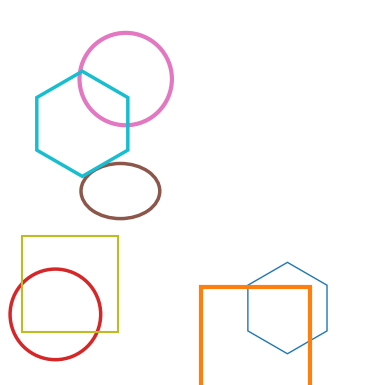[{"shape": "hexagon", "thickness": 1, "radius": 0.59, "center": [0.747, 0.2]}, {"shape": "square", "thickness": 3, "radius": 0.71, "center": [0.664, 0.114]}, {"shape": "circle", "thickness": 2.5, "radius": 0.59, "center": [0.144, 0.183]}, {"shape": "oval", "thickness": 2.5, "radius": 0.51, "center": [0.313, 0.504]}, {"shape": "circle", "thickness": 3, "radius": 0.6, "center": [0.327, 0.795]}, {"shape": "square", "thickness": 1.5, "radius": 0.62, "center": [0.182, 0.261]}, {"shape": "hexagon", "thickness": 2.5, "radius": 0.68, "center": [0.214, 0.678]}]